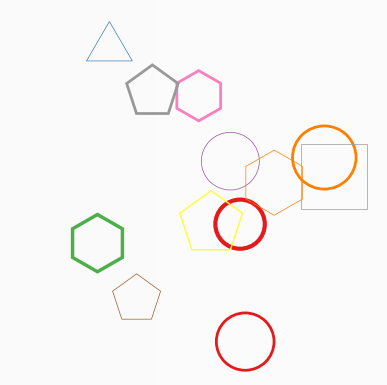[{"shape": "circle", "thickness": 3, "radius": 0.32, "center": [0.62, 0.418]}, {"shape": "circle", "thickness": 2, "radius": 0.37, "center": [0.633, 0.113]}, {"shape": "triangle", "thickness": 0.5, "radius": 0.34, "center": [0.282, 0.876]}, {"shape": "hexagon", "thickness": 2.5, "radius": 0.37, "center": [0.252, 0.368]}, {"shape": "circle", "thickness": 0.5, "radius": 0.37, "center": [0.594, 0.581]}, {"shape": "circle", "thickness": 2, "radius": 0.41, "center": [0.837, 0.591]}, {"shape": "hexagon", "thickness": 0.5, "radius": 0.42, "center": [0.708, 0.526]}, {"shape": "pentagon", "thickness": 1, "radius": 0.42, "center": [0.545, 0.42]}, {"shape": "pentagon", "thickness": 0.5, "radius": 0.33, "center": [0.353, 0.224]}, {"shape": "hexagon", "thickness": 2, "radius": 0.33, "center": [0.513, 0.751]}, {"shape": "pentagon", "thickness": 2, "radius": 0.35, "center": [0.393, 0.762]}, {"shape": "square", "thickness": 0.5, "radius": 0.42, "center": [0.862, 0.542]}]